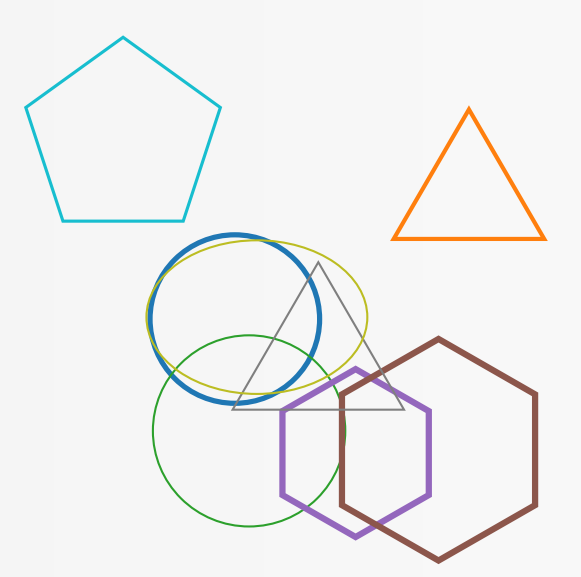[{"shape": "circle", "thickness": 2.5, "radius": 0.73, "center": [0.404, 0.447]}, {"shape": "triangle", "thickness": 2, "radius": 0.75, "center": [0.807, 0.66]}, {"shape": "circle", "thickness": 1, "radius": 0.83, "center": [0.429, 0.253]}, {"shape": "hexagon", "thickness": 3, "radius": 0.73, "center": [0.612, 0.215]}, {"shape": "hexagon", "thickness": 3, "radius": 0.96, "center": [0.754, 0.22]}, {"shape": "triangle", "thickness": 1, "radius": 0.85, "center": [0.548, 0.375]}, {"shape": "oval", "thickness": 1, "radius": 0.95, "center": [0.442, 0.45]}, {"shape": "pentagon", "thickness": 1.5, "radius": 0.88, "center": [0.212, 0.759]}]